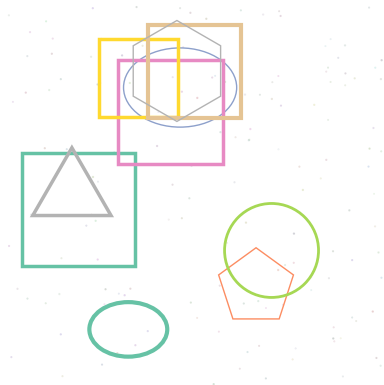[{"shape": "oval", "thickness": 3, "radius": 0.51, "center": [0.333, 0.144]}, {"shape": "square", "thickness": 2.5, "radius": 0.74, "center": [0.204, 0.457]}, {"shape": "pentagon", "thickness": 1, "radius": 0.51, "center": [0.665, 0.254]}, {"shape": "oval", "thickness": 1, "radius": 0.73, "center": [0.468, 0.773]}, {"shape": "square", "thickness": 2.5, "radius": 0.68, "center": [0.443, 0.709]}, {"shape": "circle", "thickness": 2, "radius": 0.61, "center": [0.705, 0.349]}, {"shape": "square", "thickness": 2.5, "radius": 0.51, "center": [0.36, 0.798]}, {"shape": "square", "thickness": 3, "radius": 0.61, "center": [0.505, 0.814]}, {"shape": "hexagon", "thickness": 1, "radius": 0.66, "center": [0.46, 0.816]}, {"shape": "triangle", "thickness": 2.5, "radius": 0.59, "center": [0.187, 0.499]}]